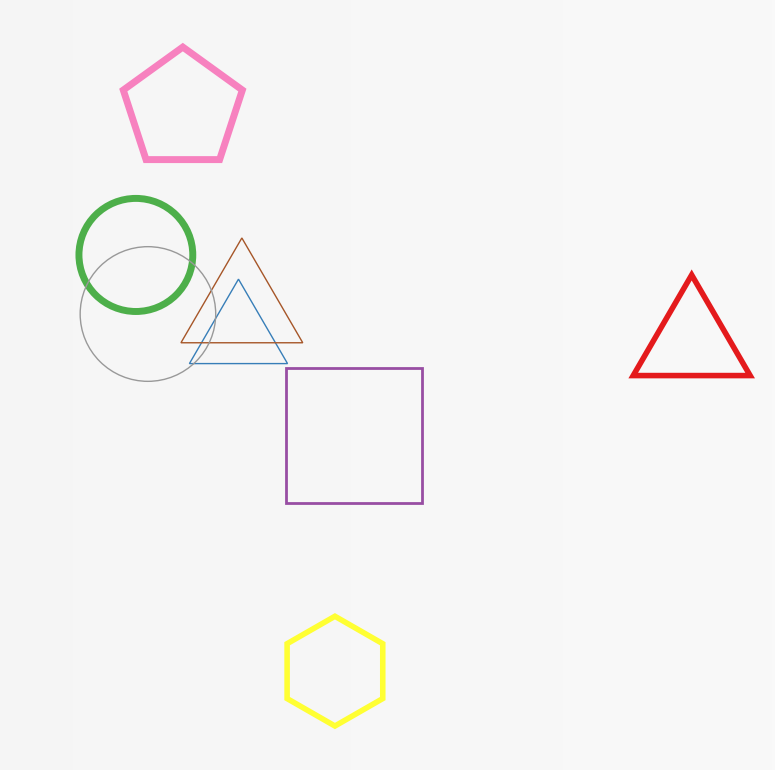[{"shape": "triangle", "thickness": 2, "radius": 0.44, "center": [0.892, 0.556]}, {"shape": "triangle", "thickness": 0.5, "radius": 0.37, "center": [0.308, 0.564]}, {"shape": "circle", "thickness": 2.5, "radius": 0.37, "center": [0.175, 0.669]}, {"shape": "square", "thickness": 1, "radius": 0.44, "center": [0.457, 0.435]}, {"shape": "hexagon", "thickness": 2, "radius": 0.36, "center": [0.432, 0.128]}, {"shape": "triangle", "thickness": 0.5, "radius": 0.45, "center": [0.312, 0.6]}, {"shape": "pentagon", "thickness": 2.5, "radius": 0.4, "center": [0.236, 0.858]}, {"shape": "circle", "thickness": 0.5, "radius": 0.44, "center": [0.191, 0.592]}]